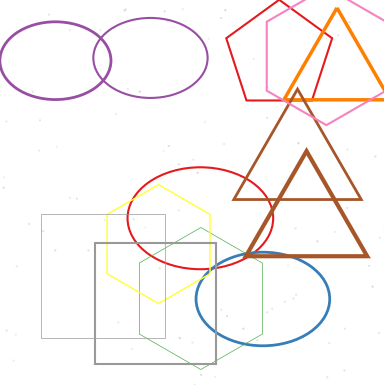[{"shape": "oval", "thickness": 1.5, "radius": 0.95, "center": [0.52, 0.433]}, {"shape": "pentagon", "thickness": 1.5, "radius": 0.72, "center": [0.725, 0.856]}, {"shape": "oval", "thickness": 2, "radius": 0.87, "center": [0.683, 0.223]}, {"shape": "hexagon", "thickness": 0.5, "radius": 0.92, "center": [0.522, 0.225]}, {"shape": "oval", "thickness": 1.5, "radius": 0.74, "center": [0.391, 0.849]}, {"shape": "oval", "thickness": 2, "radius": 0.72, "center": [0.144, 0.842]}, {"shape": "triangle", "thickness": 2.5, "radius": 0.8, "center": [0.875, 0.82]}, {"shape": "hexagon", "thickness": 1, "radius": 0.77, "center": [0.412, 0.366]}, {"shape": "triangle", "thickness": 2, "radius": 0.96, "center": [0.773, 0.577]}, {"shape": "triangle", "thickness": 3, "radius": 0.91, "center": [0.796, 0.425]}, {"shape": "hexagon", "thickness": 1.5, "radius": 0.9, "center": [0.848, 0.854]}, {"shape": "square", "thickness": 1.5, "radius": 0.78, "center": [0.404, 0.212]}, {"shape": "square", "thickness": 0.5, "radius": 0.8, "center": [0.268, 0.282]}]